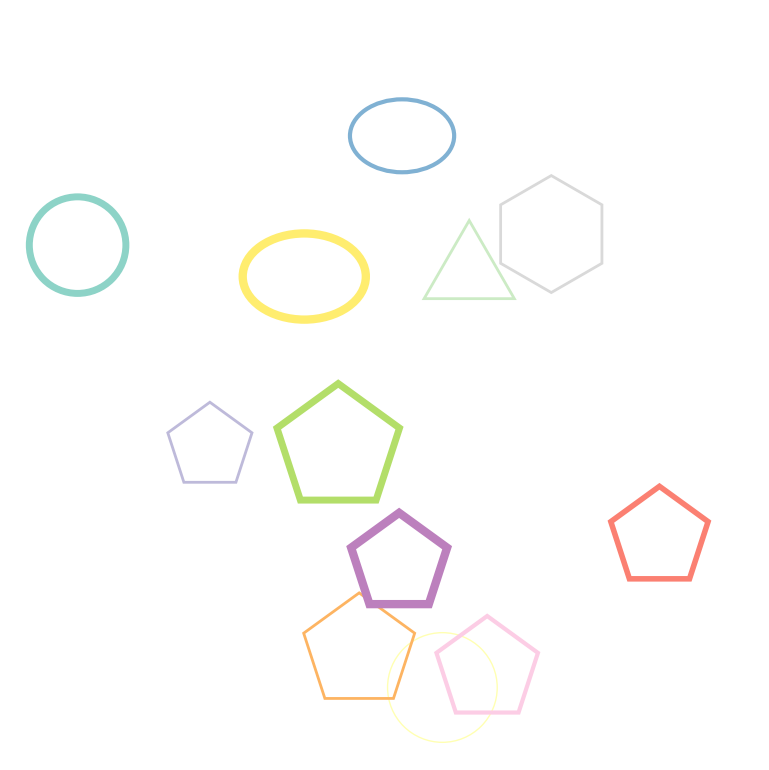[{"shape": "circle", "thickness": 2.5, "radius": 0.31, "center": [0.101, 0.682]}, {"shape": "circle", "thickness": 0.5, "radius": 0.36, "center": [0.575, 0.107]}, {"shape": "pentagon", "thickness": 1, "radius": 0.29, "center": [0.273, 0.42]}, {"shape": "pentagon", "thickness": 2, "radius": 0.33, "center": [0.856, 0.302]}, {"shape": "oval", "thickness": 1.5, "radius": 0.34, "center": [0.522, 0.824]}, {"shape": "pentagon", "thickness": 1, "radius": 0.38, "center": [0.466, 0.154]}, {"shape": "pentagon", "thickness": 2.5, "radius": 0.42, "center": [0.439, 0.418]}, {"shape": "pentagon", "thickness": 1.5, "radius": 0.35, "center": [0.633, 0.131]}, {"shape": "hexagon", "thickness": 1, "radius": 0.38, "center": [0.716, 0.696]}, {"shape": "pentagon", "thickness": 3, "radius": 0.33, "center": [0.518, 0.268]}, {"shape": "triangle", "thickness": 1, "radius": 0.34, "center": [0.609, 0.646]}, {"shape": "oval", "thickness": 3, "radius": 0.4, "center": [0.395, 0.641]}]